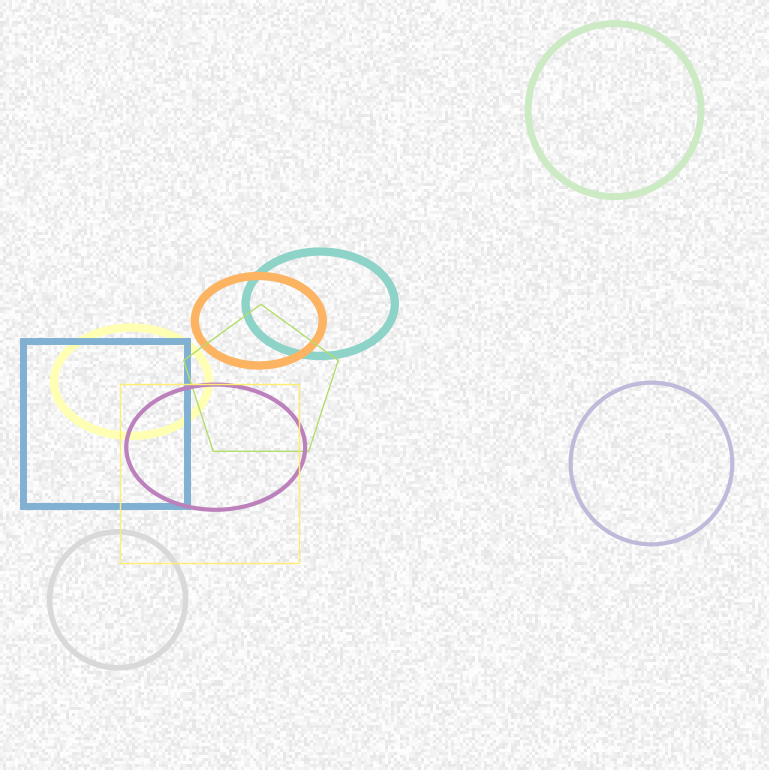[{"shape": "oval", "thickness": 3, "radius": 0.48, "center": [0.416, 0.605]}, {"shape": "oval", "thickness": 3, "radius": 0.5, "center": [0.171, 0.504]}, {"shape": "circle", "thickness": 1.5, "radius": 0.53, "center": [0.846, 0.398]}, {"shape": "square", "thickness": 2.5, "radius": 0.53, "center": [0.136, 0.45]}, {"shape": "oval", "thickness": 3, "radius": 0.42, "center": [0.336, 0.583]}, {"shape": "pentagon", "thickness": 0.5, "radius": 0.53, "center": [0.339, 0.499]}, {"shape": "circle", "thickness": 2, "radius": 0.44, "center": [0.153, 0.221]}, {"shape": "oval", "thickness": 1.5, "radius": 0.58, "center": [0.28, 0.419]}, {"shape": "circle", "thickness": 2.5, "radius": 0.56, "center": [0.798, 0.857]}, {"shape": "square", "thickness": 0.5, "radius": 0.58, "center": [0.272, 0.385]}]